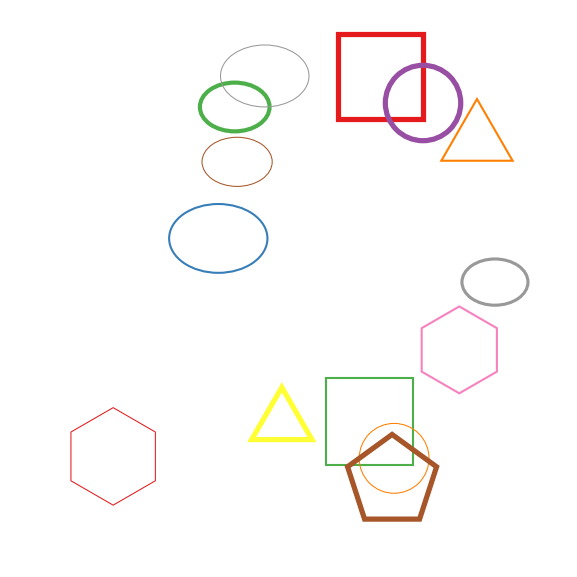[{"shape": "hexagon", "thickness": 0.5, "radius": 0.42, "center": [0.196, 0.209]}, {"shape": "square", "thickness": 2.5, "radius": 0.37, "center": [0.659, 0.867]}, {"shape": "oval", "thickness": 1, "radius": 0.43, "center": [0.378, 0.586]}, {"shape": "oval", "thickness": 2, "radius": 0.3, "center": [0.406, 0.814]}, {"shape": "square", "thickness": 1, "radius": 0.38, "center": [0.64, 0.27]}, {"shape": "circle", "thickness": 2.5, "radius": 0.33, "center": [0.733, 0.821]}, {"shape": "triangle", "thickness": 1, "radius": 0.36, "center": [0.826, 0.756]}, {"shape": "circle", "thickness": 0.5, "radius": 0.3, "center": [0.682, 0.206]}, {"shape": "triangle", "thickness": 2.5, "radius": 0.3, "center": [0.488, 0.268]}, {"shape": "pentagon", "thickness": 2.5, "radius": 0.41, "center": [0.679, 0.166]}, {"shape": "oval", "thickness": 0.5, "radius": 0.3, "center": [0.411, 0.719]}, {"shape": "hexagon", "thickness": 1, "radius": 0.38, "center": [0.795, 0.393]}, {"shape": "oval", "thickness": 0.5, "radius": 0.38, "center": [0.458, 0.868]}, {"shape": "oval", "thickness": 1.5, "radius": 0.29, "center": [0.857, 0.511]}]